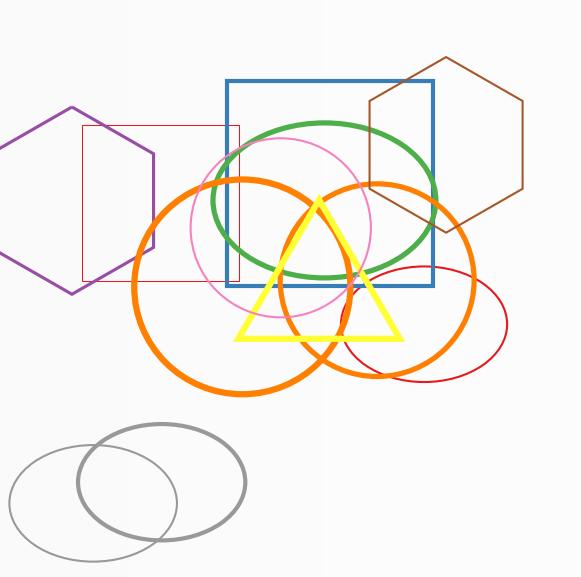[{"shape": "oval", "thickness": 1, "radius": 0.71, "center": [0.73, 0.438]}, {"shape": "square", "thickness": 0.5, "radius": 0.67, "center": [0.277, 0.648]}, {"shape": "square", "thickness": 2, "radius": 0.89, "center": [0.567, 0.681]}, {"shape": "oval", "thickness": 2.5, "radius": 0.96, "center": [0.558, 0.652]}, {"shape": "hexagon", "thickness": 1.5, "radius": 0.81, "center": [0.124, 0.652]}, {"shape": "circle", "thickness": 2.5, "radius": 0.83, "center": [0.649, 0.514]}, {"shape": "circle", "thickness": 3, "radius": 0.93, "center": [0.417, 0.502]}, {"shape": "triangle", "thickness": 3, "radius": 0.8, "center": [0.549, 0.493]}, {"shape": "hexagon", "thickness": 1, "radius": 0.76, "center": [0.767, 0.748]}, {"shape": "circle", "thickness": 1, "radius": 0.78, "center": [0.483, 0.605]}, {"shape": "oval", "thickness": 2, "radius": 0.72, "center": [0.278, 0.164]}, {"shape": "oval", "thickness": 1, "radius": 0.72, "center": [0.16, 0.128]}]